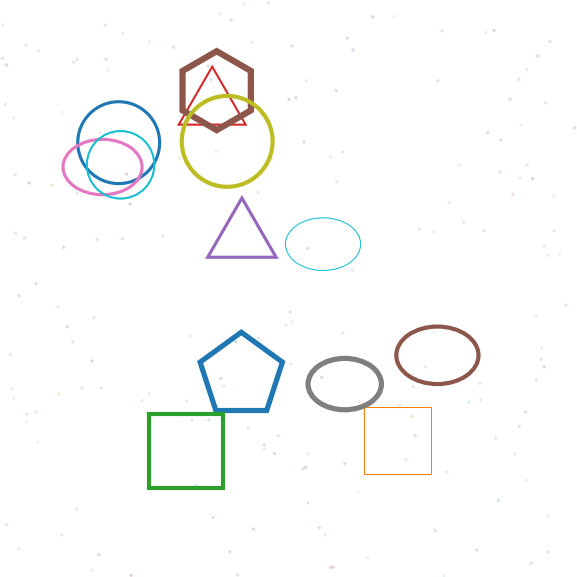[{"shape": "pentagon", "thickness": 2.5, "radius": 0.37, "center": [0.418, 0.349]}, {"shape": "circle", "thickness": 1.5, "radius": 0.35, "center": [0.206, 0.752]}, {"shape": "square", "thickness": 0.5, "radius": 0.29, "center": [0.688, 0.236]}, {"shape": "square", "thickness": 2, "radius": 0.32, "center": [0.322, 0.219]}, {"shape": "triangle", "thickness": 1, "radius": 0.33, "center": [0.367, 0.817]}, {"shape": "triangle", "thickness": 1.5, "radius": 0.34, "center": [0.419, 0.588]}, {"shape": "hexagon", "thickness": 3, "radius": 0.34, "center": [0.375, 0.842]}, {"shape": "oval", "thickness": 2, "radius": 0.36, "center": [0.757, 0.384]}, {"shape": "oval", "thickness": 1.5, "radius": 0.34, "center": [0.178, 0.71]}, {"shape": "oval", "thickness": 2.5, "radius": 0.32, "center": [0.597, 0.334]}, {"shape": "circle", "thickness": 2, "radius": 0.39, "center": [0.393, 0.754]}, {"shape": "oval", "thickness": 0.5, "radius": 0.33, "center": [0.559, 0.576]}, {"shape": "circle", "thickness": 1, "radius": 0.29, "center": [0.209, 0.714]}]